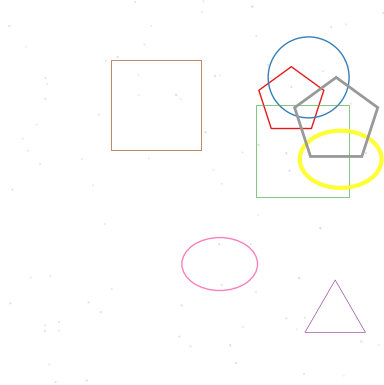[{"shape": "pentagon", "thickness": 1, "radius": 0.44, "center": [0.757, 0.738]}, {"shape": "circle", "thickness": 1, "radius": 0.53, "center": [0.802, 0.799]}, {"shape": "square", "thickness": 0.5, "radius": 0.6, "center": [0.786, 0.608]}, {"shape": "triangle", "thickness": 0.5, "radius": 0.45, "center": [0.871, 0.182]}, {"shape": "oval", "thickness": 3, "radius": 0.53, "center": [0.885, 0.586]}, {"shape": "square", "thickness": 0.5, "radius": 0.58, "center": [0.405, 0.728]}, {"shape": "oval", "thickness": 1, "radius": 0.49, "center": [0.571, 0.314]}, {"shape": "pentagon", "thickness": 2, "radius": 0.57, "center": [0.873, 0.685]}]